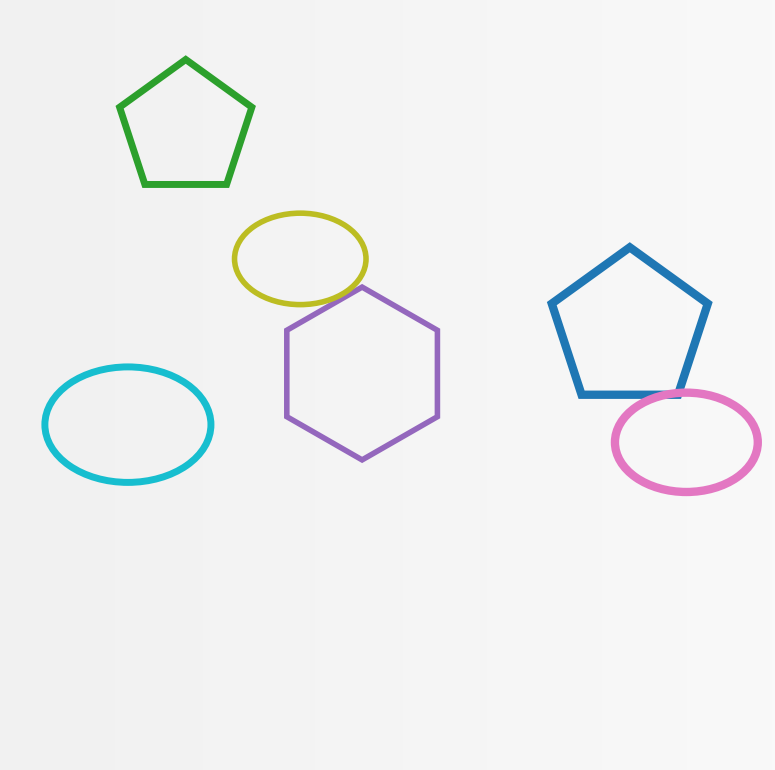[{"shape": "pentagon", "thickness": 3, "radius": 0.53, "center": [0.813, 0.573]}, {"shape": "pentagon", "thickness": 2.5, "radius": 0.45, "center": [0.24, 0.833]}, {"shape": "hexagon", "thickness": 2, "radius": 0.56, "center": [0.467, 0.515]}, {"shape": "oval", "thickness": 3, "radius": 0.46, "center": [0.886, 0.426]}, {"shape": "oval", "thickness": 2, "radius": 0.42, "center": [0.387, 0.664]}, {"shape": "oval", "thickness": 2.5, "radius": 0.54, "center": [0.165, 0.448]}]